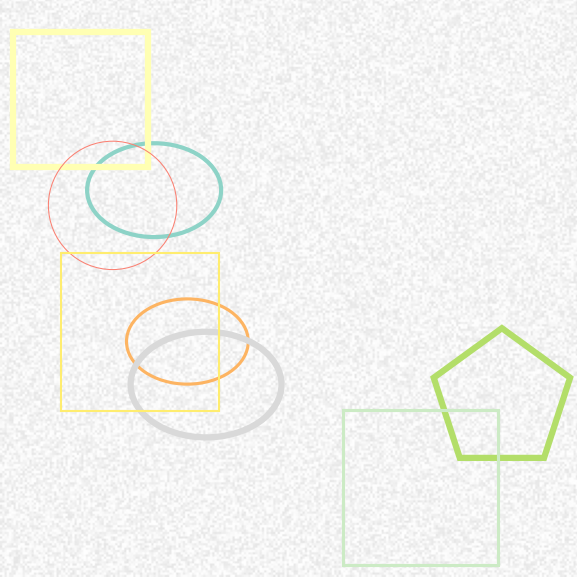[{"shape": "oval", "thickness": 2, "radius": 0.58, "center": [0.267, 0.67]}, {"shape": "square", "thickness": 3, "radius": 0.58, "center": [0.14, 0.827]}, {"shape": "circle", "thickness": 0.5, "radius": 0.56, "center": [0.195, 0.643]}, {"shape": "oval", "thickness": 1.5, "radius": 0.53, "center": [0.324, 0.408]}, {"shape": "pentagon", "thickness": 3, "radius": 0.62, "center": [0.869, 0.307]}, {"shape": "oval", "thickness": 3, "radius": 0.65, "center": [0.357, 0.333]}, {"shape": "square", "thickness": 1.5, "radius": 0.67, "center": [0.729, 0.155]}, {"shape": "square", "thickness": 1, "radius": 0.68, "center": [0.242, 0.424]}]